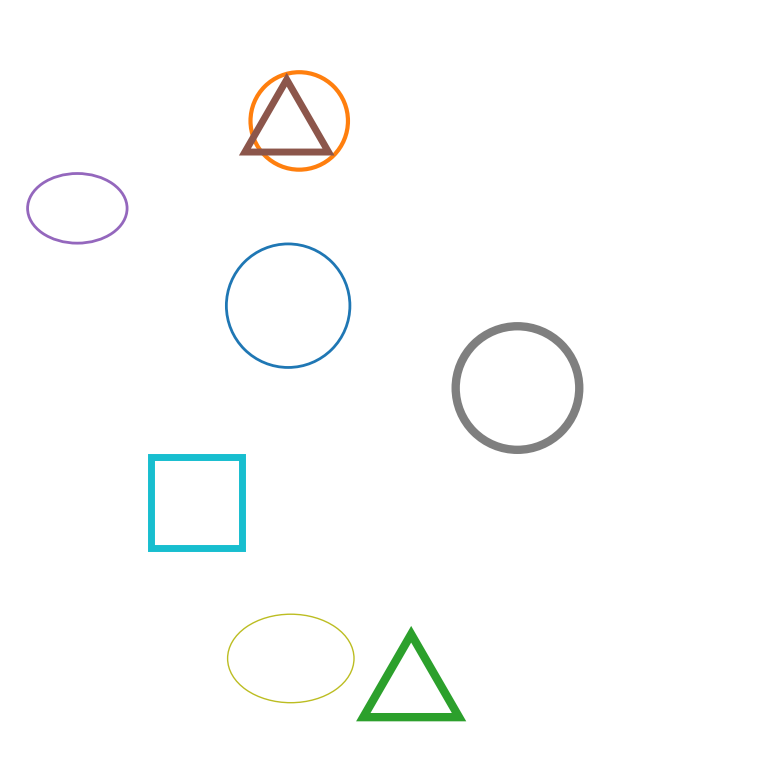[{"shape": "circle", "thickness": 1, "radius": 0.4, "center": [0.374, 0.603]}, {"shape": "circle", "thickness": 1.5, "radius": 0.32, "center": [0.389, 0.843]}, {"shape": "triangle", "thickness": 3, "radius": 0.36, "center": [0.534, 0.105]}, {"shape": "oval", "thickness": 1, "radius": 0.32, "center": [0.1, 0.729]}, {"shape": "triangle", "thickness": 2.5, "radius": 0.31, "center": [0.372, 0.834]}, {"shape": "circle", "thickness": 3, "radius": 0.4, "center": [0.672, 0.496]}, {"shape": "oval", "thickness": 0.5, "radius": 0.41, "center": [0.378, 0.145]}, {"shape": "square", "thickness": 2.5, "radius": 0.29, "center": [0.255, 0.347]}]